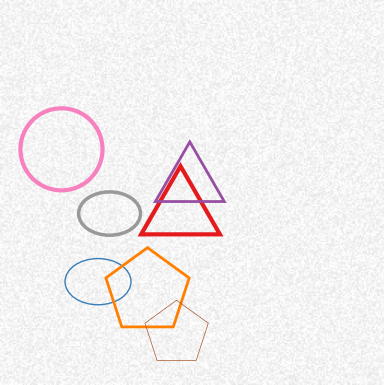[{"shape": "triangle", "thickness": 3, "radius": 0.59, "center": [0.469, 0.45]}, {"shape": "oval", "thickness": 1, "radius": 0.43, "center": [0.255, 0.268]}, {"shape": "triangle", "thickness": 2, "radius": 0.52, "center": [0.493, 0.528]}, {"shape": "pentagon", "thickness": 2, "radius": 0.57, "center": [0.383, 0.243]}, {"shape": "pentagon", "thickness": 0.5, "radius": 0.43, "center": [0.459, 0.134]}, {"shape": "circle", "thickness": 3, "radius": 0.53, "center": [0.16, 0.612]}, {"shape": "oval", "thickness": 2.5, "radius": 0.4, "center": [0.285, 0.445]}]